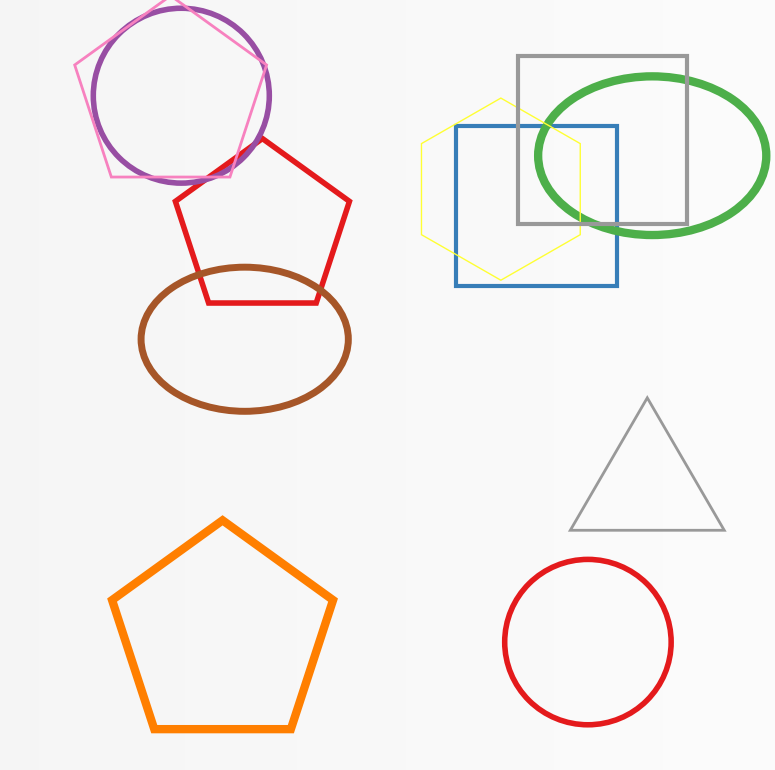[{"shape": "pentagon", "thickness": 2, "radius": 0.59, "center": [0.339, 0.702]}, {"shape": "circle", "thickness": 2, "radius": 0.54, "center": [0.759, 0.166]}, {"shape": "square", "thickness": 1.5, "radius": 0.52, "center": [0.692, 0.733]}, {"shape": "oval", "thickness": 3, "radius": 0.74, "center": [0.842, 0.798]}, {"shape": "circle", "thickness": 2, "radius": 0.57, "center": [0.234, 0.876]}, {"shape": "pentagon", "thickness": 3, "radius": 0.75, "center": [0.287, 0.174]}, {"shape": "hexagon", "thickness": 0.5, "radius": 0.59, "center": [0.646, 0.754]}, {"shape": "oval", "thickness": 2.5, "radius": 0.67, "center": [0.316, 0.559]}, {"shape": "pentagon", "thickness": 1, "radius": 0.65, "center": [0.22, 0.875]}, {"shape": "square", "thickness": 1.5, "radius": 0.55, "center": [0.778, 0.818]}, {"shape": "triangle", "thickness": 1, "radius": 0.57, "center": [0.835, 0.369]}]